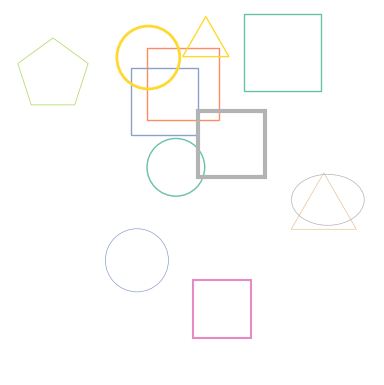[{"shape": "circle", "thickness": 1, "radius": 0.37, "center": [0.457, 0.565]}, {"shape": "square", "thickness": 1, "radius": 0.5, "center": [0.734, 0.864]}, {"shape": "square", "thickness": 1, "radius": 0.47, "center": [0.474, 0.781]}, {"shape": "square", "thickness": 1, "radius": 0.43, "center": [0.428, 0.736]}, {"shape": "circle", "thickness": 0.5, "radius": 0.41, "center": [0.356, 0.324]}, {"shape": "square", "thickness": 1.5, "radius": 0.38, "center": [0.576, 0.196]}, {"shape": "pentagon", "thickness": 0.5, "radius": 0.48, "center": [0.138, 0.805]}, {"shape": "circle", "thickness": 2, "radius": 0.41, "center": [0.385, 0.851]}, {"shape": "triangle", "thickness": 1, "radius": 0.35, "center": [0.535, 0.888]}, {"shape": "triangle", "thickness": 0.5, "radius": 0.49, "center": [0.841, 0.453]}, {"shape": "square", "thickness": 3, "radius": 0.43, "center": [0.601, 0.626]}, {"shape": "oval", "thickness": 0.5, "radius": 0.47, "center": [0.852, 0.481]}]